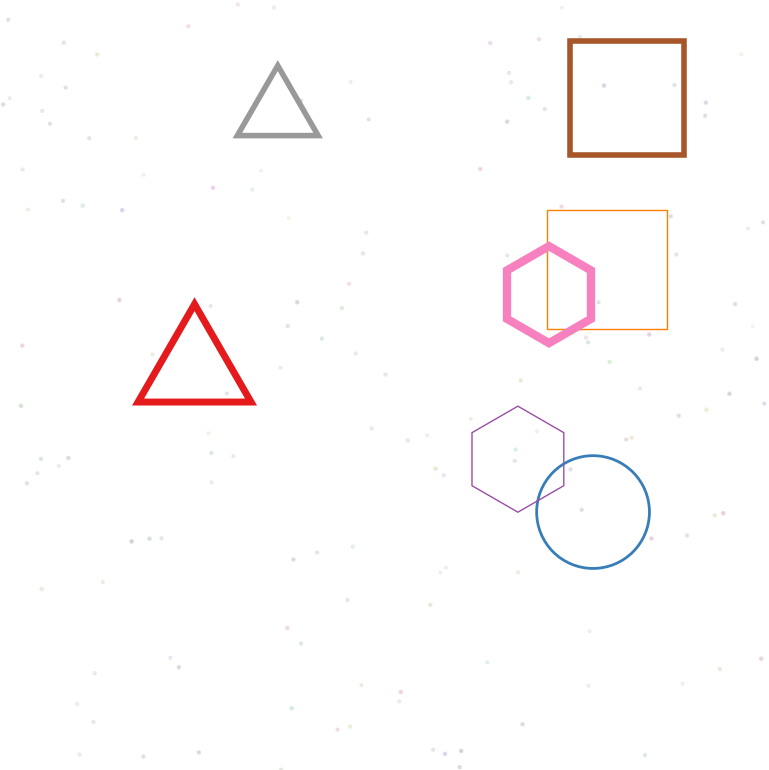[{"shape": "triangle", "thickness": 2.5, "radius": 0.42, "center": [0.253, 0.52]}, {"shape": "circle", "thickness": 1, "radius": 0.37, "center": [0.77, 0.335]}, {"shape": "hexagon", "thickness": 0.5, "radius": 0.34, "center": [0.673, 0.404]}, {"shape": "square", "thickness": 0.5, "radius": 0.39, "center": [0.788, 0.65]}, {"shape": "square", "thickness": 2, "radius": 0.37, "center": [0.814, 0.873]}, {"shape": "hexagon", "thickness": 3, "radius": 0.31, "center": [0.713, 0.617]}, {"shape": "triangle", "thickness": 2, "radius": 0.3, "center": [0.361, 0.854]}]